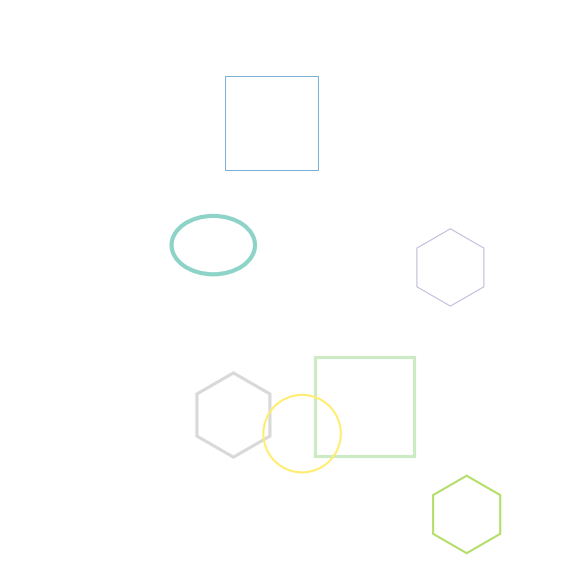[{"shape": "oval", "thickness": 2, "radius": 0.36, "center": [0.369, 0.575]}, {"shape": "hexagon", "thickness": 0.5, "radius": 0.33, "center": [0.78, 0.536]}, {"shape": "square", "thickness": 0.5, "radius": 0.4, "center": [0.47, 0.787]}, {"shape": "hexagon", "thickness": 1, "radius": 0.34, "center": [0.808, 0.108]}, {"shape": "hexagon", "thickness": 1.5, "radius": 0.36, "center": [0.404, 0.28]}, {"shape": "square", "thickness": 1.5, "radius": 0.43, "center": [0.632, 0.296]}, {"shape": "circle", "thickness": 1, "radius": 0.34, "center": [0.523, 0.248]}]